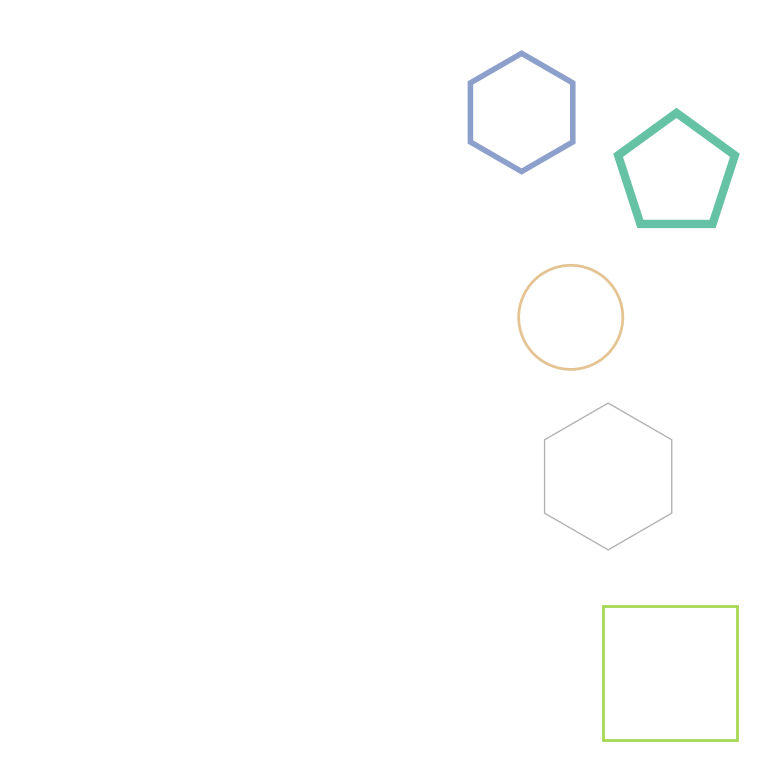[{"shape": "pentagon", "thickness": 3, "radius": 0.4, "center": [0.879, 0.774]}, {"shape": "hexagon", "thickness": 2, "radius": 0.38, "center": [0.677, 0.854]}, {"shape": "square", "thickness": 1, "radius": 0.44, "center": [0.87, 0.126]}, {"shape": "circle", "thickness": 1, "radius": 0.34, "center": [0.741, 0.588]}, {"shape": "hexagon", "thickness": 0.5, "radius": 0.48, "center": [0.79, 0.381]}]